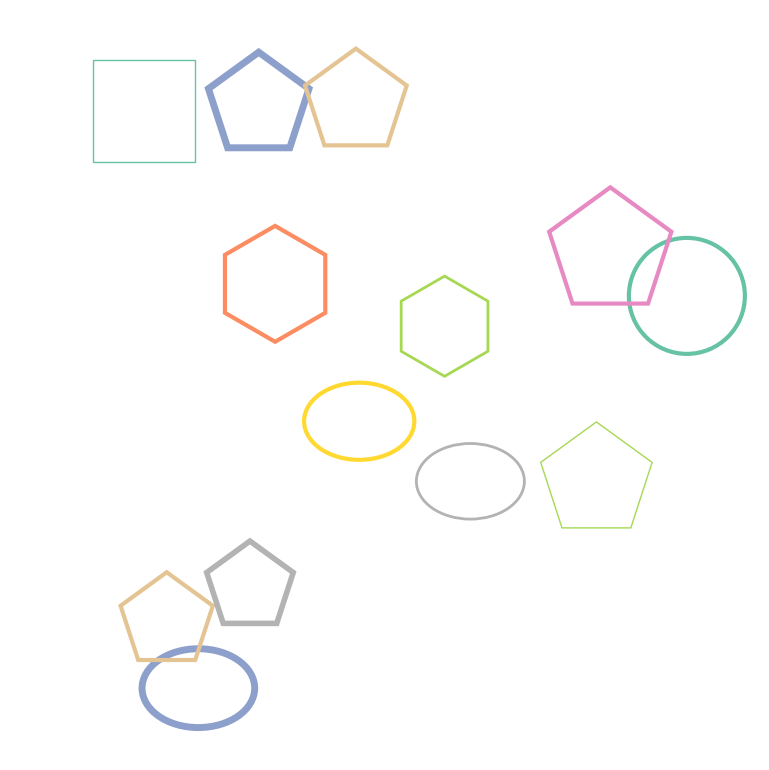[{"shape": "circle", "thickness": 1.5, "radius": 0.38, "center": [0.892, 0.616]}, {"shape": "square", "thickness": 0.5, "radius": 0.33, "center": [0.186, 0.856]}, {"shape": "hexagon", "thickness": 1.5, "radius": 0.38, "center": [0.357, 0.631]}, {"shape": "pentagon", "thickness": 2.5, "radius": 0.34, "center": [0.336, 0.864]}, {"shape": "oval", "thickness": 2.5, "radius": 0.37, "center": [0.258, 0.106]}, {"shape": "pentagon", "thickness": 1.5, "radius": 0.42, "center": [0.793, 0.673]}, {"shape": "pentagon", "thickness": 0.5, "radius": 0.38, "center": [0.775, 0.376]}, {"shape": "hexagon", "thickness": 1, "radius": 0.33, "center": [0.577, 0.576]}, {"shape": "oval", "thickness": 1.5, "radius": 0.36, "center": [0.466, 0.453]}, {"shape": "pentagon", "thickness": 1.5, "radius": 0.35, "center": [0.462, 0.867]}, {"shape": "pentagon", "thickness": 1.5, "radius": 0.31, "center": [0.217, 0.194]}, {"shape": "pentagon", "thickness": 2, "radius": 0.3, "center": [0.325, 0.238]}, {"shape": "oval", "thickness": 1, "radius": 0.35, "center": [0.611, 0.375]}]